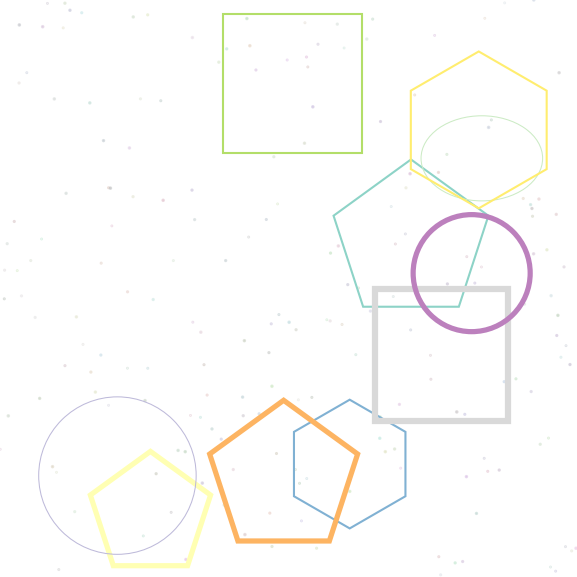[{"shape": "pentagon", "thickness": 1, "radius": 0.7, "center": [0.712, 0.582]}, {"shape": "pentagon", "thickness": 2.5, "radius": 0.55, "center": [0.261, 0.108]}, {"shape": "circle", "thickness": 0.5, "radius": 0.68, "center": [0.203, 0.176]}, {"shape": "hexagon", "thickness": 1, "radius": 0.56, "center": [0.606, 0.196]}, {"shape": "pentagon", "thickness": 2.5, "radius": 0.67, "center": [0.491, 0.171]}, {"shape": "square", "thickness": 1, "radius": 0.6, "center": [0.507, 0.855]}, {"shape": "square", "thickness": 3, "radius": 0.57, "center": [0.764, 0.384]}, {"shape": "circle", "thickness": 2.5, "radius": 0.51, "center": [0.817, 0.526]}, {"shape": "oval", "thickness": 0.5, "radius": 0.53, "center": [0.834, 0.725]}, {"shape": "hexagon", "thickness": 1, "radius": 0.68, "center": [0.829, 0.774]}]